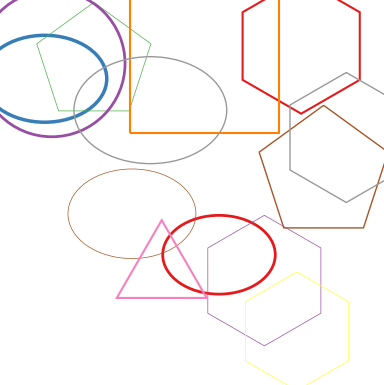[{"shape": "hexagon", "thickness": 1.5, "radius": 0.88, "center": [0.782, 0.88]}, {"shape": "oval", "thickness": 2, "radius": 0.73, "center": [0.569, 0.338]}, {"shape": "oval", "thickness": 2.5, "radius": 0.81, "center": [0.116, 0.795]}, {"shape": "pentagon", "thickness": 0.5, "radius": 0.78, "center": [0.244, 0.838]}, {"shape": "circle", "thickness": 2, "radius": 0.95, "center": [0.135, 0.835]}, {"shape": "hexagon", "thickness": 0.5, "radius": 0.85, "center": [0.687, 0.271]}, {"shape": "square", "thickness": 1.5, "radius": 0.96, "center": [0.531, 0.848]}, {"shape": "hexagon", "thickness": 0.5, "radius": 0.77, "center": [0.771, 0.139]}, {"shape": "oval", "thickness": 0.5, "radius": 0.83, "center": [0.343, 0.445]}, {"shape": "pentagon", "thickness": 1, "radius": 0.88, "center": [0.841, 0.55]}, {"shape": "triangle", "thickness": 1.5, "radius": 0.67, "center": [0.42, 0.293]}, {"shape": "hexagon", "thickness": 1, "radius": 0.84, "center": [0.899, 0.643]}, {"shape": "oval", "thickness": 1, "radius": 0.99, "center": [0.391, 0.714]}]